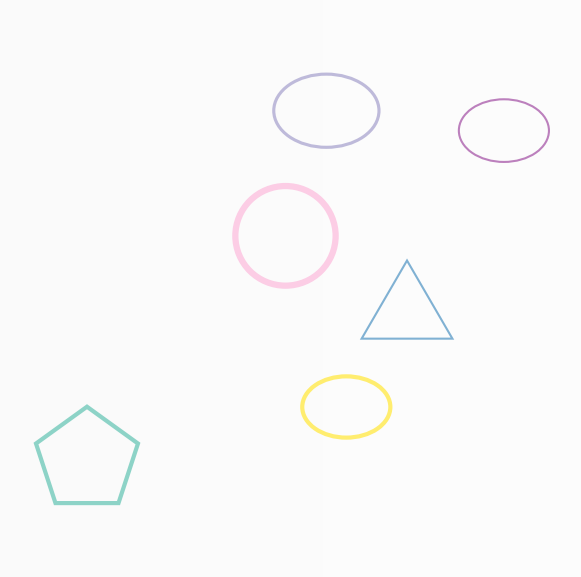[{"shape": "pentagon", "thickness": 2, "radius": 0.46, "center": [0.15, 0.203]}, {"shape": "oval", "thickness": 1.5, "radius": 0.45, "center": [0.562, 0.807]}, {"shape": "triangle", "thickness": 1, "radius": 0.45, "center": [0.7, 0.458]}, {"shape": "circle", "thickness": 3, "radius": 0.43, "center": [0.491, 0.591]}, {"shape": "oval", "thickness": 1, "radius": 0.39, "center": [0.867, 0.773]}, {"shape": "oval", "thickness": 2, "radius": 0.38, "center": [0.596, 0.294]}]